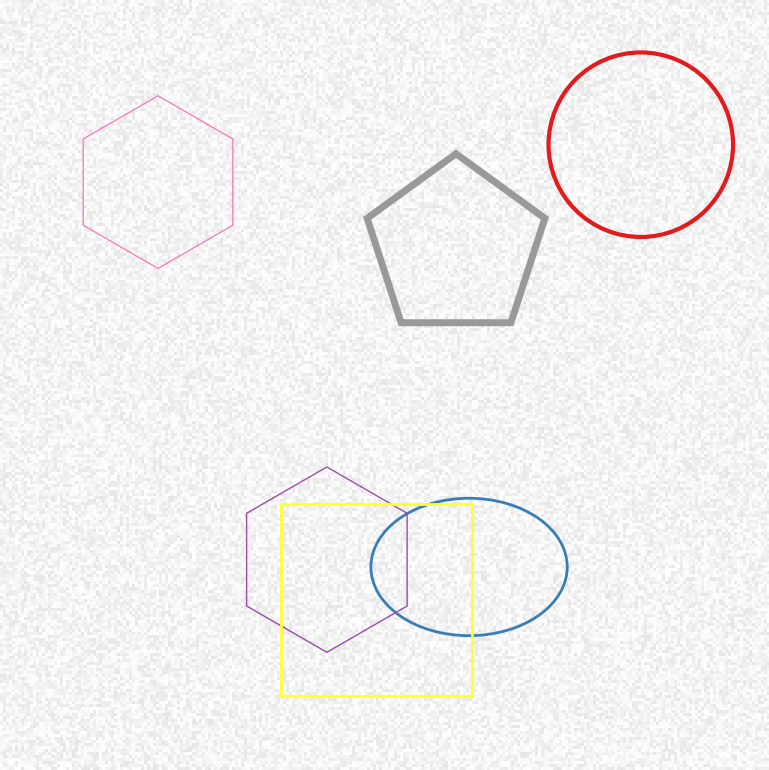[{"shape": "circle", "thickness": 1.5, "radius": 0.6, "center": [0.832, 0.812]}, {"shape": "oval", "thickness": 1, "radius": 0.64, "center": [0.609, 0.264]}, {"shape": "hexagon", "thickness": 0.5, "radius": 0.6, "center": [0.425, 0.273]}, {"shape": "square", "thickness": 1, "radius": 0.62, "center": [0.489, 0.221]}, {"shape": "hexagon", "thickness": 0.5, "radius": 0.56, "center": [0.205, 0.764]}, {"shape": "pentagon", "thickness": 2.5, "radius": 0.61, "center": [0.592, 0.679]}]